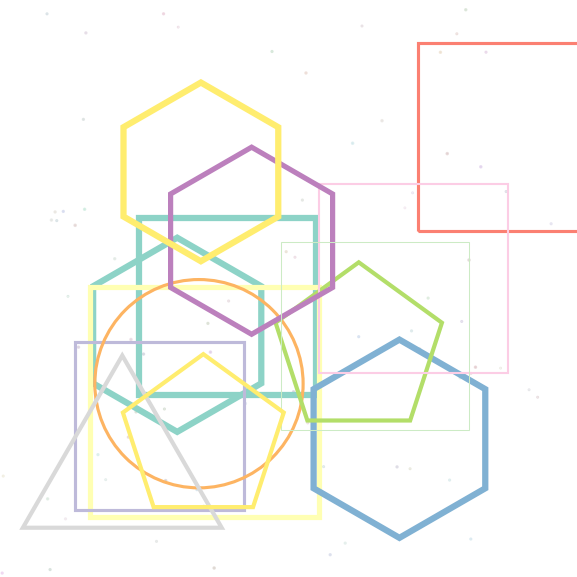[{"shape": "square", "thickness": 3, "radius": 0.77, "center": [0.394, 0.469]}, {"shape": "hexagon", "thickness": 3, "radius": 0.84, "center": [0.307, 0.419]}, {"shape": "square", "thickness": 2.5, "radius": 1.0, "center": [0.354, 0.303]}, {"shape": "square", "thickness": 1.5, "radius": 0.73, "center": [0.276, 0.261]}, {"shape": "square", "thickness": 1.5, "radius": 0.82, "center": [0.886, 0.761]}, {"shape": "hexagon", "thickness": 3, "radius": 0.86, "center": [0.692, 0.239]}, {"shape": "circle", "thickness": 1.5, "radius": 0.9, "center": [0.345, 0.335]}, {"shape": "pentagon", "thickness": 2, "radius": 0.76, "center": [0.621, 0.393]}, {"shape": "square", "thickness": 1, "radius": 0.82, "center": [0.717, 0.516]}, {"shape": "triangle", "thickness": 2, "radius": 0.99, "center": [0.212, 0.185]}, {"shape": "hexagon", "thickness": 2.5, "radius": 0.81, "center": [0.436, 0.582]}, {"shape": "square", "thickness": 0.5, "radius": 0.81, "center": [0.649, 0.418]}, {"shape": "hexagon", "thickness": 3, "radius": 0.77, "center": [0.348, 0.701]}, {"shape": "pentagon", "thickness": 2, "radius": 0.73, "center": [0.352, 0.239]}]